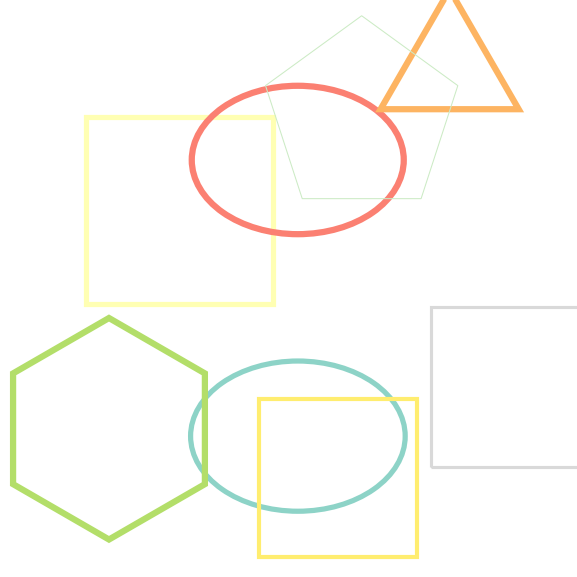[{"shape": "oval", "thickness": 2.5, "radius": 0.93, "center": [0.516, 0.244]}, {"shape": "square", "thickness": 2.5, "radius": 0.81, "center": [0.311, 0.635]}, {"shape": "oval", "thickness": 3, "radius": 0.92, "center": [0.516, 0.722]}, {"shape": "triangle", "thickness": 3, "radius": 0.69, "center": [0.779, 0.879]}, {"shape": "hexagon", "thickness": 3, "radius": 0.96, "center": [0.189, 0.257]}, {"shape": "square", "thickness": 1.5, "radius": 0.69, "center": [0.884, 0.329]}, {"shape": "pentagon", "thickness": 0.5, "radius": 0.88, "center": [0.626, 0.797]}, {"shape": "square", "thickness": 2, "radius": 0.68, "center": [0.585, 0.172]}]